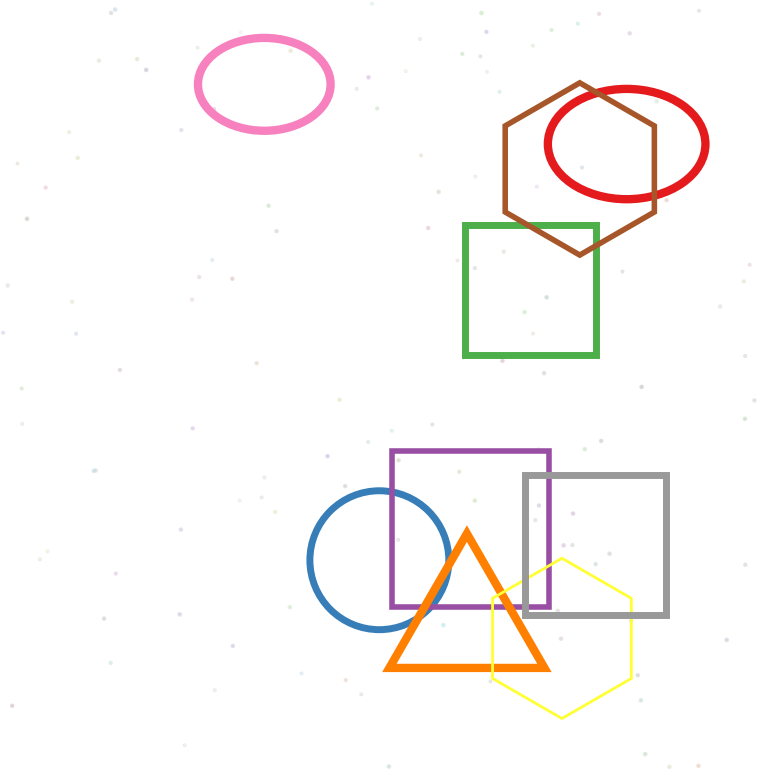[{"shape": "oval", "thickness": 3, "radius": 0.51, "center": [0.814, 0.813]}, {"shape": "circle", "thickness": 2.5, "radius": 0.45, "center": [0.493, 0.272]}, {"shape": "square", "thickness": 2.5, "radius": 0.42, "center": [0.689, 0.623]}, {"shape": "square", "thickness": 2, "radius": 0.51, "center": [0.611, 0.313]}, {"shape": "triangle", "thickness": 3, "radius": 0.58, "center": [0.606, 0.191]}, {"shape": "hexagon", "thickness": 1, "radius": 0.52, "center": [0.73, 0.171]}, {"shape": "hexagon", "thickness": 2, "radius": 0.56, "center": [0.753, 0.781]}, {"shape": "oval", "thickness": 3, "radius": 0.43, "center": [0.343, 0.89]}, {"shape": "square", "thickness": 2.5, "radius": 0.46, "center": [0.774, 0.292]}]